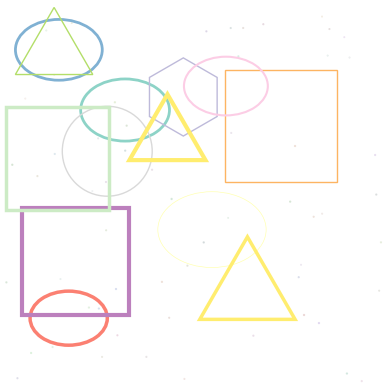[{"shape": "oval", "thickness": 2, "radius": 0.58, "center": [0.325, 0.714]}, {"shape": "oval", "thickness": 0.5, "radius": 0.7, "center": [0.551, 0.404]}, {"shape": "hexagon", "thickness": 1, "radius": 0.51, "center": [0.476, 0.748]}, {"shape": "oval", "thickness": 2.5, "radius": 0.5, "center": [0.178, 0.174]}, {"shape": "oval", "thickness": 2, "radius": 0.56, "center": [0.153, 0.871]}, {"shape": "square", "thickness": 1, "radius": 0.73, "center": [0.73, 0.673]}, {"shape": "triangle", "thickness": 1, "radius": 0.58, "center": [0.141, 0.864]}, {"shape": "oval", "thickness": 1.5, "radius": 0.54, "center": [0.587, 0.776]}, {"shape": "circle", "thickness": 1, "radius": 0.58, "center": [0.279, 0.607]}, {"shape": "square", "thickness": 3, "radius": 0.7, "center": [0.196, 0.32]}, {"shape": "square", "thickness": 2.5, "radius": 0.67, "center": [0.15, 0.588]}, {"shape": "triangle", "thickness": 2.5, "radius": 0.71, "center": [0.643, 0.242]}, {"shape": "triangle", "thickness": 3, "radius": 0.57, "center": [0.435, 0.641]}]